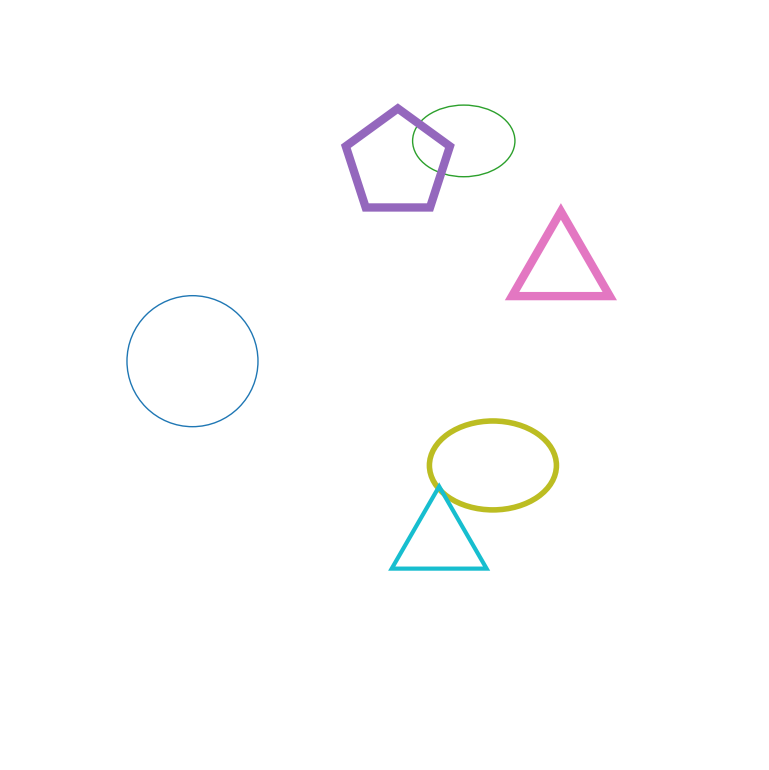[{"shape": "circle", "thickness": 0.5, "radius": 0.43, "center": [0.25, 0.531]}, {"shape": "oval", "thickness": 0.5, "radius": 0.33, "center": [0.602, 0.817]}, {"shape": "pentagon", "thickness": 3, "radius": 0.36, "center": [0.517, 0.788]}, {"shape": "triangle", "thickness": 3, "radius": 0.37, "center": [0.728, 0.652]}, {"shape": "oval", "thickness": 2, "radius": 0.41, "center": [0.64, 0.396]}, {"shape": "triangle", "thickness": 1.5, "radius": 0.36, "center": [0.57, 0.297]}]